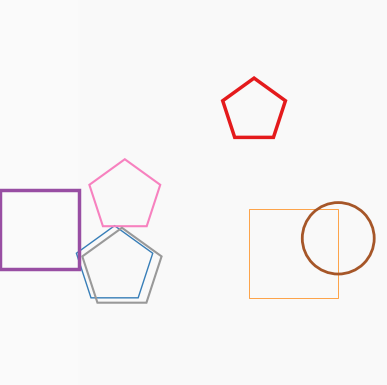[{"shape": "pentagon", "thickness": 2.5, "radius": 0.43, "center": [0.656, 0.712]}, {"shape": "pentagon", "thickness": 1, "radius": 0.52, "center": [0.296, 0.31]}, {"shape": "square", "thickness": 2.5, "radius": 0.51, "center": [0.101, 0.404]}, {"shape": "square", "thickness": 0.5, "radius": 0.58, "center": [0.758, 0.342]}, {"shape": "circle", "thickness": 2, "radius": 0.46, "center": [0.873, 0.381]}, {"shape": "pentagon", "thickness": 1.5, "radius": 0.48, "center": [0.322, 0.49]}, {"shape": "pentagon", "thickness": 1.5, "radius": 0.54, "center": [0.315, 0.301]}]